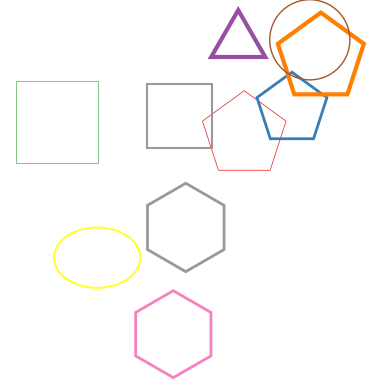[{"shape": "pentagon", "thickness": 0.5, "radius": 0.57, "center": [0.634, 0.65]}, {"shape": "pentagon", "thickness": 2, "radius": 0.48, "center": [0.758, 0.717]}, {"shape": "square", "thickness": 0.5, "radius": 0.53, "center": [0.148, 0.683]}, {"shape": "triangle", "thickness": 3, "radius": 0.41, "center": [0.619, 0.893]}, {"shape": "pentagon", "thickness": 3, "radius": 0.59, "center": [0.833, 0.85]}, {"shape": "oval", "thickness": 1.5, "radius": 0.56, "center": [0.253, 0.331]}, {"shape": "circle", "thickness": 1, "radius": 0.52, "center": [0.805, 0.897]}, {"shape": "hexagon", "thickness": 2, "radius": 0.56, "center": [0.45, 0.132]}, {"shape": "square", "thickness": 1.5, "radius": 0.42, "center": [0.466, 0.699]}, {"shape": "hexagon", "thickness": 2, "radius": 0.57, "center": [0.483, 0.409]}]